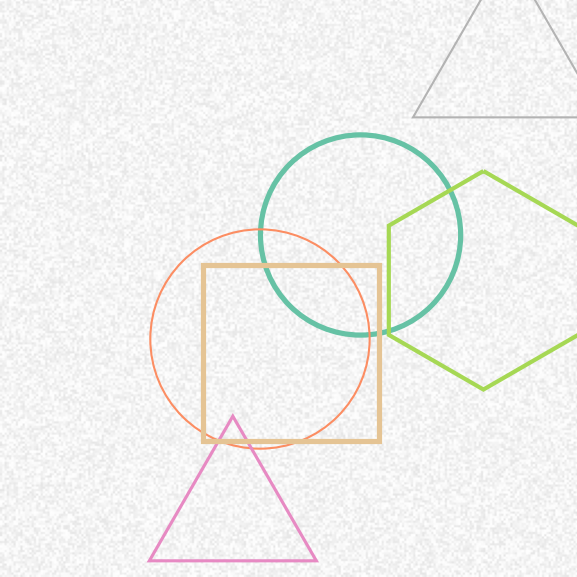[{"shape": "circle", "thickness": 2.5, "radius": 0.87, "center": [0.624, 0.592]}, {"shape": "circle", "thickness": 1, "radius": 0.95, "center": [0.45, 0.412]}, {"shape": "triangle", "thickness": 1.5, "radius": 0.83, "center": [0.403, 0.111]}, {"shape": "hexagon", "thickness": 2, "radius": 0.95, "center": [0.837, 0.514]}, {"shape": "square", "thickness": 2.5, "radius": 0.76, "center": [0.504, 0.388]}, {"shape": "triangle", "thickness": 1, "radius": 0.95, "center": [0.879, 0.891]}]